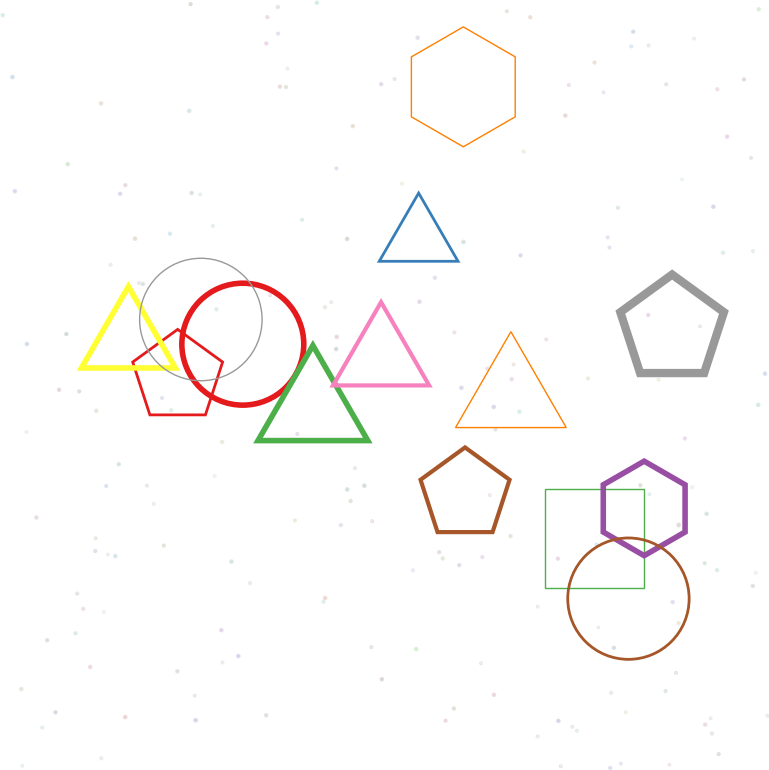[{"shape": "circle", "thickness": 2, "radius": 0.4, "center": [0.315, 0.553]}, {"shape": "pentagon", "thickness": 1, "radius": 0.31, "center": [0.231, 0.511]}, {"shape": "triangle", "thickness": 1, "radius": 0.3, "center": [0.544, 0.69]}, {"shape": "triangle", "thickness": 2, "radius": 0.41, "center": [0.406, 0.469]}, {"shape": "square", "thickness": 0.5, "radius": 0.32, "center": [0.772, 0.301]}, {"shape": "hexagon", "thickness": 2, "radius": 0.31, "center": [0.837, 0.34]}, {"shape": "triangle", "thickness": 0.5, "radius": 0.42, "center": [0.664, 0.486]}, {"shape": "hexagon", "thickness": 0.5, "radius": 0.39, "center": [0.602, 0.887]}, {"shape": "triangle", "thickness": 2, "radius": 0.35, "center": [0.167, 0.557]}, {"shape": "circle", "thickness": 1, "radius": 0.39, "center": [0.816, 0.223]}, {"shape": "pentagon", "thickness": 1.5, "radius": 0.3, "center": [0.604, 0.358]}, {"shape": "triangle", "thickness": 1.5, "radius": 0.36, "center": [0.495, 0.536]}, {"shape": "pentagon", "thickness": 3, "radius": 0.35, "center": [0.873, 0.573]}, {"shape": "circle", "thickness": 0.5, "radius": 0.4, "center": [0.261, 0.585]}]